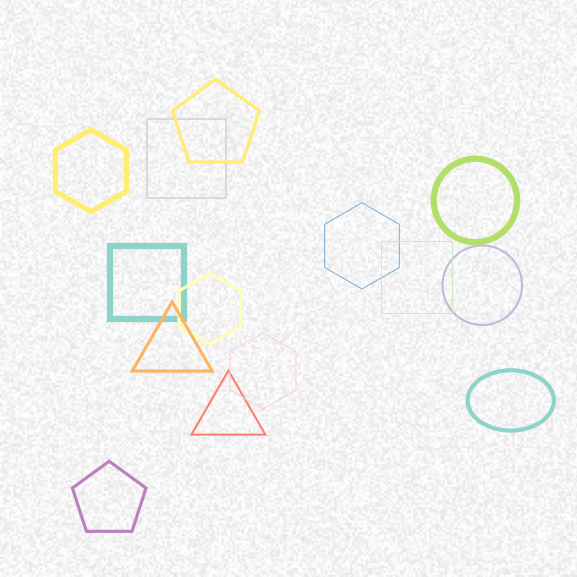[{"shape": "oval", "thickness": 2, "radius": 0.37, "center": [0.884, 0.306]}, {"shape": "square", "thickness": 3, "radius": 0.32, "center": [0.255, 0.51]}, {"shape": "hexagon", "thickness": 1.5, "radius": 0.31, "center": [0.363, 0.465]}, {"shape": "circle", "thickness": 1, "radius": 0.34, "center": [0.835, 0.505]}, {"shape": "triangle", "thickness": 1, "radius": 0.37, "center": [0.395, 0.284]}, {"shape": "hexagon", "thickness": 0.5, "radius": 0.37, "center": [0.627, 0.573]}, {"shape": "triangle", "thickness": 1.5, "radius": 0.4, "center": [0.298, 0.397]}, {"shape": "circle", "thickness": 3, "radius": 0.36, "center": [0.823, 0.652]}, {"shape": "hexagon", "thickness": 0.5, "radius": 0.33, "center": [0.455, 0.357]}, {"shape": "square", "thickness": 1, "radius": 0.34, "center": [0.323, 0.725]}, {"shape": "pentagon", "thickness": 1.5, "radius": 0.34, "center": [0.189, 0.133]}, {"shape": "square", "thickness": 0.5, "radius": 0.31, "center": [0.721, 0.519]}, {"shape": "pentagon", "thickness": 1.5, "radius": 0.4, "center": [0.374, 0.783]}, {"shape": "hexagon", "thickness": 2.5, "radius": 0.36, "center": [0.157, 0.704]}]